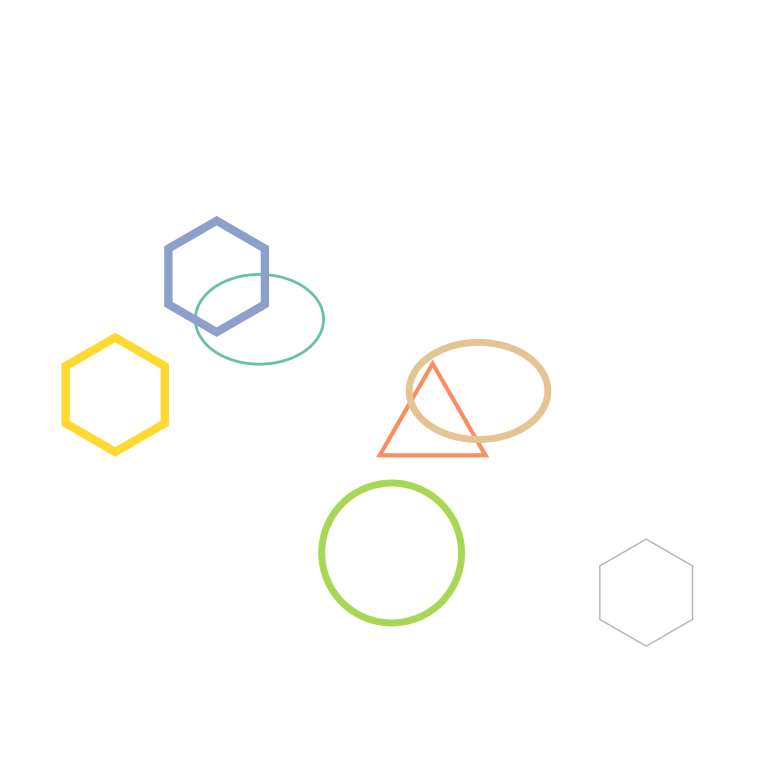[{"shape": "oval", "thickness": 1, "radius": 0.42, "center": [0.337, 0.585]}, {"shape": "triangle", "thickness": 1.5, "radius": 0.4, "center": [0.562, 0.448]}, {"shape": "hexagon", "thickness": 3, "radius": 0.36, "center": [0.281, 0.641]}, {"shape": "circle", "thickness": 2.5, "radius": 0.45, "center": [0.509, 0.282]}, {"shape": "hexagon", "thickness": 3, "radius": 0.37, "center": [0.15, 0.487]}, {"shape": "oval", "thickness": 2.5, "radius": 0.45, "center": [0.621, 0.492]}, {"shape": "hexagon", "thickness": 0.5, "radius": 0.35, "center": [0.839, 0.23]}]